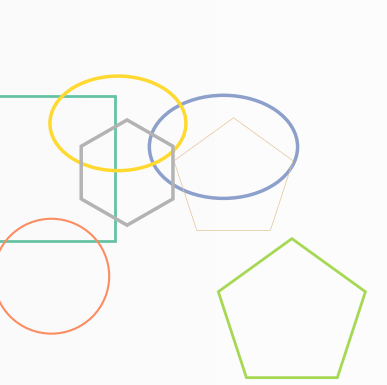[{"shape": "square", "thickness": 2, "radius": 0.94, "center": [0.108, 0.563]}, {"shape": "circle", "thickness": 1.5, "radius": 0.75, "center": [0.133, 0.283]}, {"shape": "oval", "thickness": 2.5, "radius": 0.96, "center": [0.577, 0.619]}, {"shape": "pentagon", "thickness": 2, "radius": 1.0, "center": [0.753, 0.181]}, {"shape": "oval", "thickness": 2.5, "radius": 0.88, "center": [0.304, 0.68]}, {"shape": "pentagon", "thickness": 0.5, "radius": 0.81, "center": [0.603, 0.532]}, {"shape": "hexagon", "thickness": 2.5, "radius": 0.68, "center": [0.328, 0.552]}]